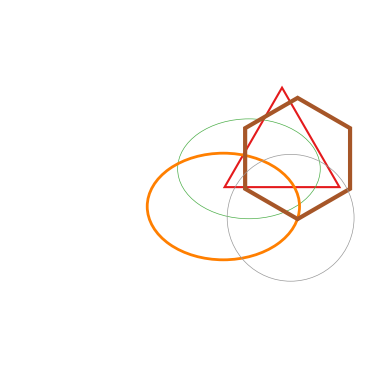[{"shape": "triangle", "thickness": 1.5, "radius": 0.86, "center": [0.733, 0.6]}, {"shape": "oval", "thickness": 0.5, "radius": 0.93, "center": [0.647, 0.562]}, {"shape": "oval", "thickness": 2, "radius": 0.99, "center": [0.58, 0.464]}, {"shape": "hexagon", "thickness": 3, "radius": 0.79, "center": [0.773, 0.588]}, {"shape": "circle", "thickness": 0.5, "radius": 0.82, "center": [0.755, 0.434]}]